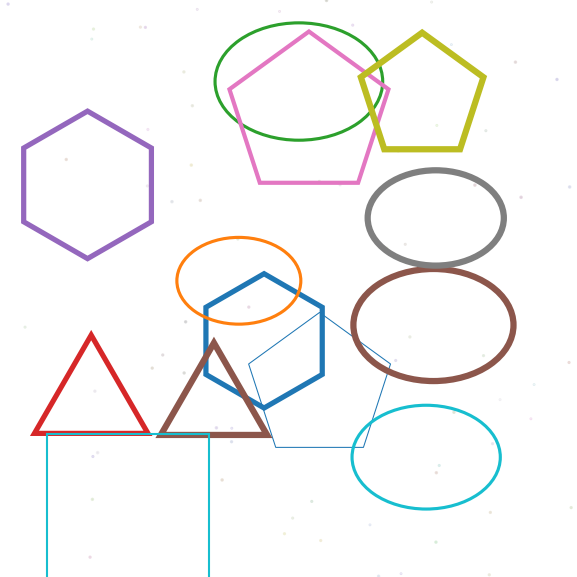[{"shape": "hexagon", "thickness": 2.5, "radius": 0.58, "center": [0.457, 0.409]}, {"shape": "pentagon", "thickness": 0.5, "radius": 0.65, "center": [0.553, 0.329]}, {"shape": "oval", "thickness": 1.5, "radius": 0.54, "center": [0.414, 0.513]}, {"shape": "oval", "thickness": 1.5, "radius": 0.73, "center": [0.518, 0.858]}, {"shape": "triangle", "thickness": 2.5, "radius": 0.57, "center": [0.158, 0.305]}, {"shape": "hexagon", "thickness": 2.5, "radius": 0.64, "center": [0.152, 0.679]}, {"shape": "oval", "thickness": 3, "radius": 0.69, "center": [0.751, 0.436]}, {"shape": "triangle", "thickness": 3, "radius": 0.53, "center": [0.37, 0.299]}, {"shape": "pentagon", "thickness": 2, "radius": 0.72, "center": [0.535, 0.8]}, {"shape": "oval", "thickness": 3, "radius": 0.59, "center": [0.755, 0.622]}, {"shape": "pentagon", "thickness": 3, "radius": 0.56, "center": [0.731, 0.831]}, {"shape": "oval", "thickness": 1.5, "radius": 0.64, "center": [0.738, 0.208]}, {"shape": "square", "thickness": 1, "radius": 0.7, "center": [0.221, 0.107]}]